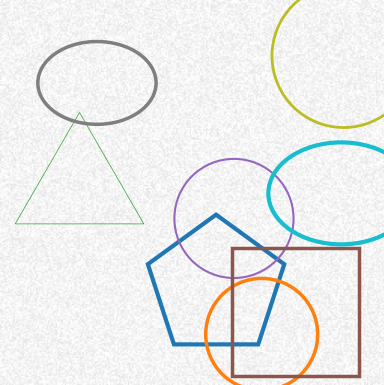[{"shape": "pentagon", "thickness": 3, "radius": 0.93, "center": [0.561, 0.256]}, {"shape": "circle", "thickness": 2.5, "radius": 0.73, "center": [0.68, 0.131]}, {"shape": "triangle", "thickness": 0.5, "radius": 0.96, "center": [0.207, 0.515]}, {"shape": "circle", "thickness": 1.5, "radius": 0.77, "center": [0.608, 0.433]}, {"shape": "square", "thickness": 2.5, "radius": 0.83, "center": [0.768, 0.19]}, {"shape": "oval", "thickness": 2.5, "radius": 0.77, "center": [0.252, 0.785]}, {"shape": "circle", "thickness": 2, "radius": 0.93, "center": [0.893, 0.855]}, {"shape": "oval", "thickness": 3, "radius": 0.95, "center": [0.886, 0.498]}]